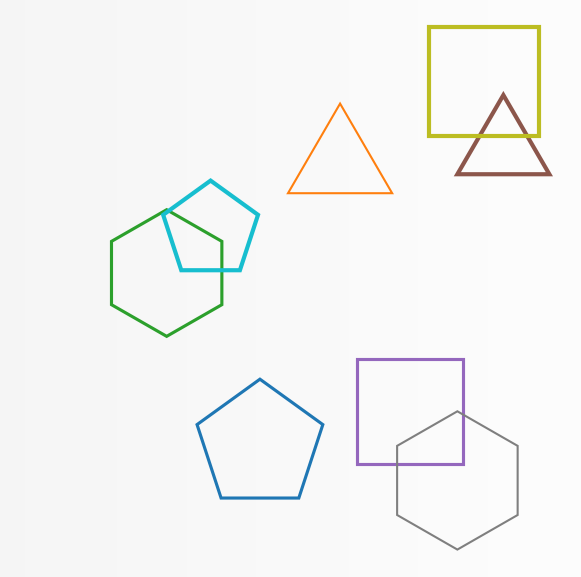[{"shape": "pentagon", "thickness": 1.5, "radius": 0.57, "center": [0.447, 0.229]}, {"shape": "triangle", "thickness": 1, "radius": 0.52, "center": [0.585, 0.716]}, {"shape": "hexagon", "thickness": 1.5, "radius": 0.55, "center": [0.287, 0.526]}, {"shape": "square", "thickness": 1.5, "radius": 0.46, "center": [0.705, 0.286]}, {"shape": "triangle", "thickness": 2, "radius": 0.46, "center": [0.866, 0.743]}, {"shape": "hexagon", "thickness": 1, "radius": 0.6, "center": [0.787, 0.167]}, {"shape": "square", "thickness": 2, "radius": 0.47, "center": [0.832, 0.858]}, {"shape": "pentagon", "thickness": 2, "radius": 0.43, "center": [0.362, 0.601]}]